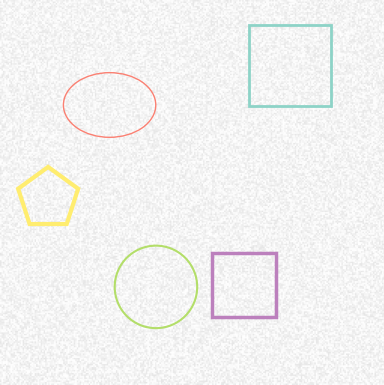[{"shape": "square", "thickness": 2, "radius": 0.53, "center": [0.753, 0.83]}, {"shape": "oval", "thickness": 1, "radius": 0.6, "center": [0.285, 0.727]}, {"shape": "circle", "thickness": 1.5, "radius": 0.54, "center": [0.405, 0.255]}, {"shape": "square", "thickness": 2.5, "radius": 0.42, "center": [0.635, 0.259]}, {"shape": "pentagon", "thickness": 3, "radius": 0.41, "center": [0.125, 0.484]}]